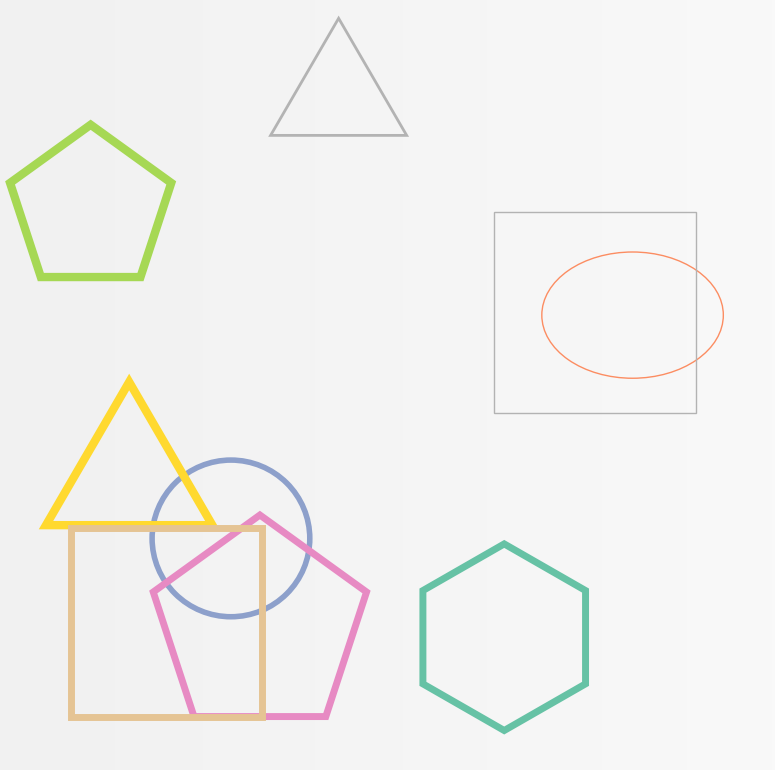[{"shape": "hexagon", "thickness": 2.5, "radius": 0.61, "center": [0.651, 0.172]}, {"shape": "oval", "thickness": 0.5, "radius": 0.59, "center": [0.816, 0.591]}, {"shape": "circle", "thickness": 2, "radius": 0.51, "center": [0.298, 0.301]}, {"shape": "pentagon", "thickness": 2.5, "radius": 0.72, "center": [0.335, 0.186]}, {"shape": "pentagon", "thickness": 3, "radius": 0.55, "center": [0.117, 0.729]}, {"shape": "triangle", "thickness": 3, "radius": 0.62, "center": [0.167, 0.38]}, {"shape": "square", "thickness": 2.5, "radius": 0.61, "center": [0.215, 0.192]}, {"shape": "square", "thickness": 0.5, "radius": 0.65, "center": [0.768, 0.594]}, {"shape": "triangle", "thickness": 1, "radius": 0.51, "center": [0.437, 0.875]}]